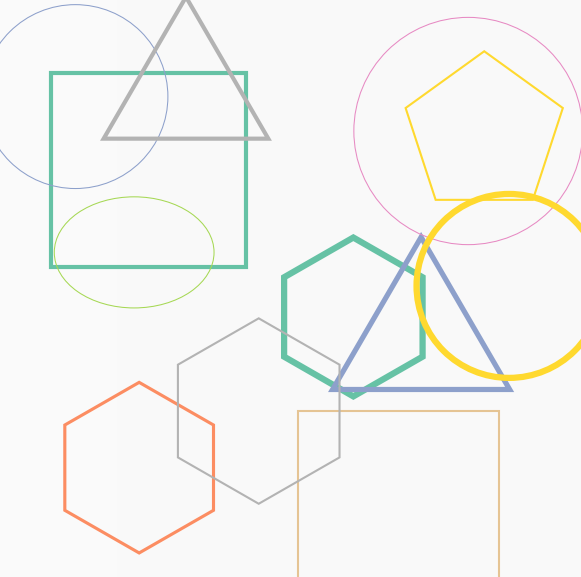[{"shape": "square", "thickness": 2, "radius": 0.84, "center": [0.256, 0.704]}, {"shape": "hexagon", "thickness": 3, "radius": 0.69, "center": [0.608, 0.45]}, {"shape": "hexagon", "thickness": 1.5, "radius": 0.74, "center": [0.239, 0.189]}, {"shape": "circle", "thickness": 0.5, "radius": 0.8, "center": [0.13, 0.832]}, {"shape": "triangle", "thickness": 2.5, "radius": 0.88, "center": [0.724, 0.413]}, {"shape": "circle", "thickness": 0.5, "radius": 0.98, "center": [0.806, 0.772]}, {"shape": "oval", "thickness": 0.5, "radius": 0.69, "center": [0.231, 0.562]}, {"shape": "circle", "thickness": 3, "radius": 0.8, "center": [0.876, 0.504]}, {"shape": "pentagon", "thickness": 1, "radius": 0.71, "center": [0.833, 0.768]}, {"shape": "square", "thickness": 1, "radius": 0.86, "center": [0.686, 0.114]}, {"shape": "triangle", "thickness": 2, "radius": 0.82, "center": [0.32, 0.841]}, {"shape": "hexagon", "thickness": 1, "radius": 0.8, "center": [0.445, 0.287]}]